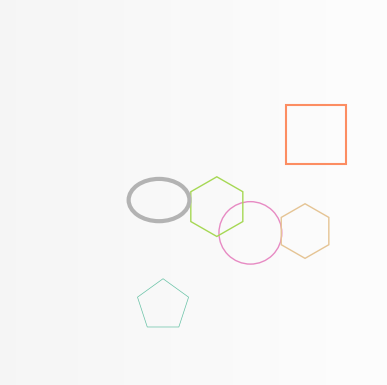[{"shape": "pentagon", "thickness": 0.5, "radius": 0.35, "center": [0.421, 0.207]}, {"shape": "square", "thickness": 1.5, "radius": 0.39, "center": [0.816, 0.651]}, {"shape": "circle", "thickness": 1, "radius": 0.41, "center": [0.646, 0.395]}, {"shape": "hexagon", "thickness": 1, "radius": 0.39, "center": [0.56, 0.463]}, {"shape": "hexagon", "thickness": 1, "radius": 0.35, "center": [0.787, 0.4]}, {"shape": "oval", "thickness": 3, "radius": 0.39, "center": [0.41, 0.48]}]